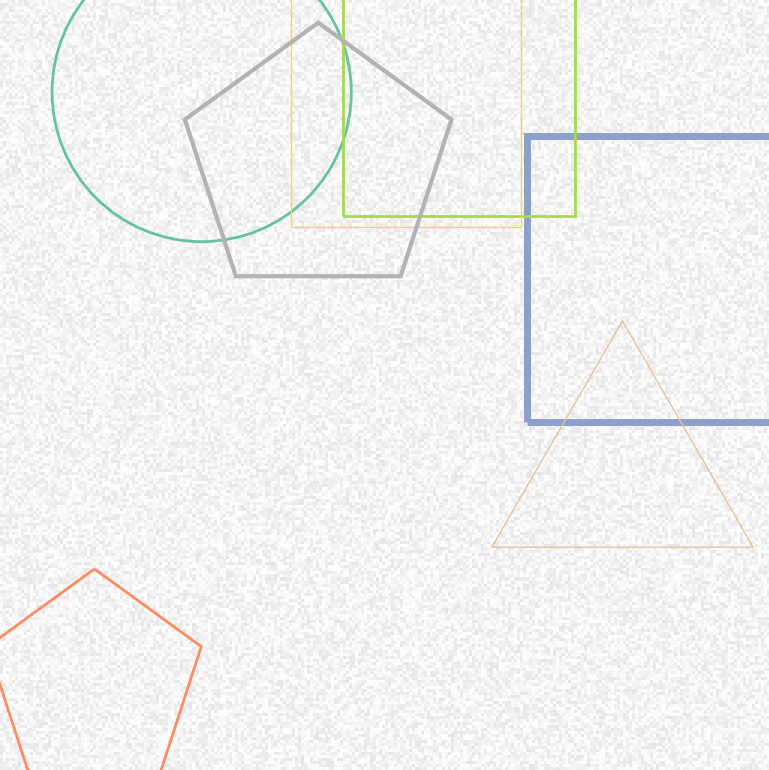[{"shape": "circle", "thickness": 1, "radius": 0.97, "center": [0.262, 0.88]}, {"shape": "pentagon", "thickness": 1, "radius": 0.73, "center": [0.123, 0.115]}, {"shape": "square", "thickness": 2.5, "radius": 0.93, "center": [0.87, 0.638]}, {"shape": "square", "thickness": 1, "radius": 0.76, "center": [0.596, 0.871]}, {"shape": "square", "thickness": 0.5, "radius": 0.75, "center": [0.527, 0.855]}, {"shape": "triangle", "thickness": 0.5, "radius": 0.98, "center": [0.808, 0.387]}, {"shape": "pentagon", "thickness": 1.5, "radius": 0.91, "center": [0.413, 0.789]}]